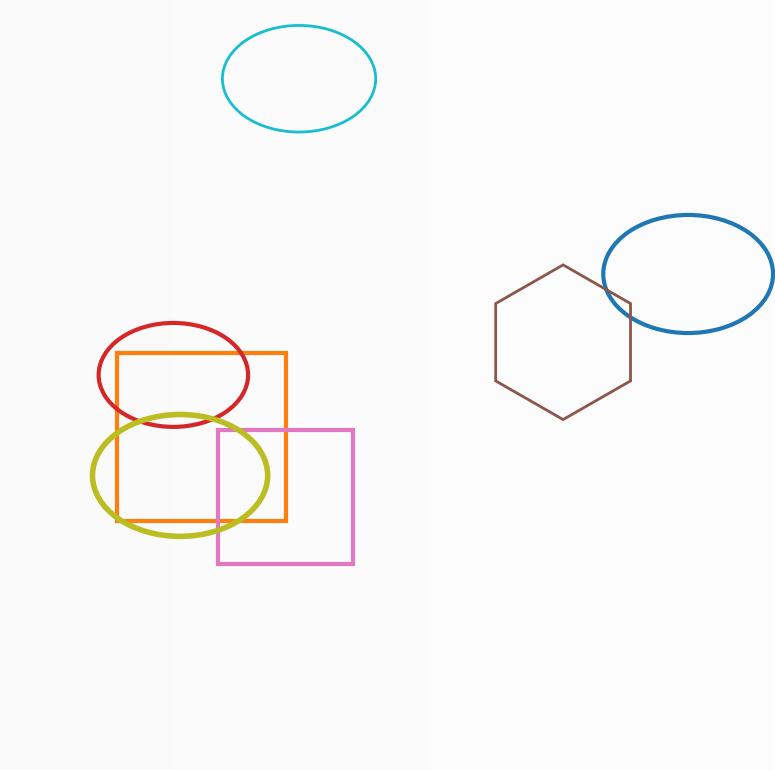[{"shape": "oval", "thickness": 1.5, "radius": 0.55, "center": [0.888, 0.644]}, {"shape": "square", "thickness": 1.5, "radius": 0.55, "center": [0.26, 0.432]}, {"shape": "oval", "thickness": 1.5, "radius": 0.48, "center": [0.224, 0.513]}, {"shape": "hexagon", "thickness": 1, "radius": 0.5, "center": [0.727, 0.556]}, {"shape": "square", "thickness": 1.5, "radius": 0.44, "center": [0.368, 0.354]}, {"shape": "oval", "thickness": 2, "radius": 0.57, "center": [0.232, 0.383]}, {"shape": "oval", "thickness": 1, "radius": 0.49, "center": [0.386, 0.898]}]